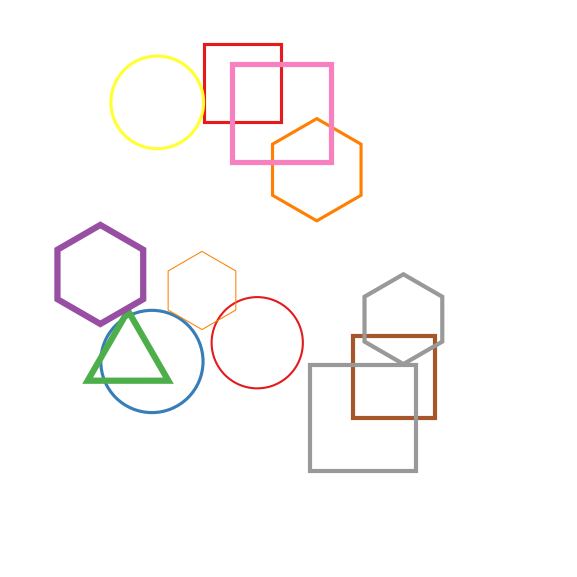[{"shape": "circle", "thickness": 1, "radius": 0.39, "center": [0.445, 0.406]}, {"shape": "square", "thickness": 1.5, "radius": 0.34, "center": [0.42, 0.855]}, {"shape": "circle", "thickness": 1.5, "radius": 0.44, "center": [0.263, 0.373]}, {"shape": "triangle", "thickness": 3, "radius": 0.4, "center": [0.222, 0.38]}, {"shape": "hexagon", "thickness": 3, "radius": 0.43, "center": [0.174, 0.524]}, {"shape": "hexagon", "thickness": 0.5, "radius": 0.34, "center": [0.35, 0.496]}, {"shape": "hexagon", "thickness": 1.5, "radius": 0.44, "center": [0.549, 0.705]}, {"shape": "circle", "thickness": 1.5, "radius": 0.4, "center": [0.272, 0.822]}, {"shape": "square", "thickness": 2, "radius": 0.36, "center": [0.682, 0.347]}, {"shape": "square", "thickness": 2.5, "radius": 0.43, "center": [0.487, 0.804]}, {"shape": "square", "thickness": 2, "radius": 0.46, "center": [0.629, 0.276]}, {"shape": "hexagon", "thickness": 2, "radius": 0.39, "center": [0.699, 0.446]}]